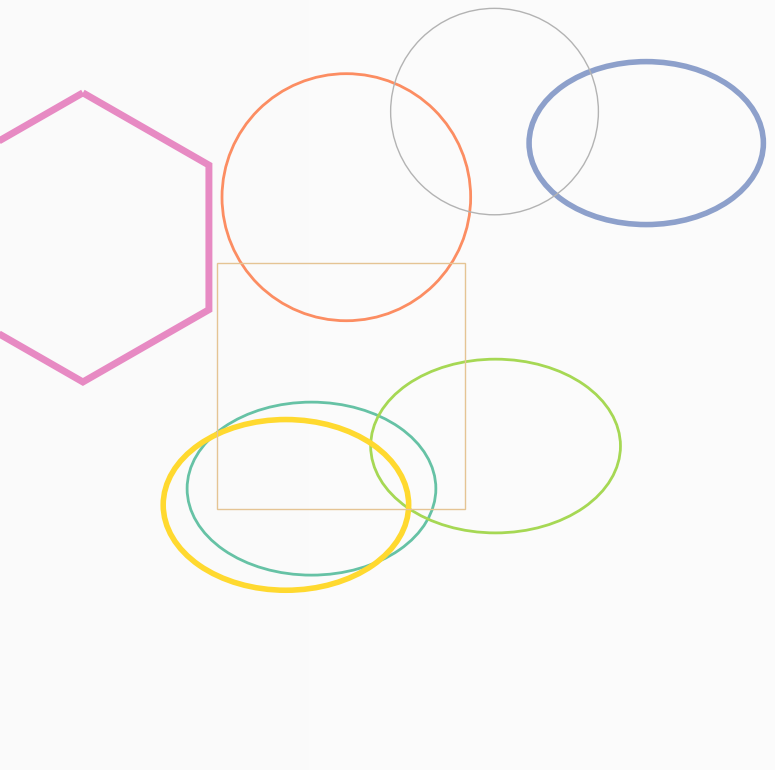[{"shape": "oval", "thickness": 1, "radius": 0.8, "center": [0.402, 0.365]}, {"shape": "circle", "thickness": 1, "radius": 0.8, "center": [0.447, 0.744]}, {"shape": "oval", "thickness": 2, "radius": 0.76, "center": [0.834, 0.814]}, {"shape": "hexagon", "thickness": 2.5, "radius": 0.94, "center": [0.107, 0.692]}, {"shape": "oval", "thickness": 1, "radius": 0.81, "center": [0.639, 0.421]}, {"shape": "oval", "thickness": 2, "radius": 0.79, "center": [0.369, 0.344]}, {"shape": "square", "thickness": 0.5, "radius": 0.8, "center": [0.44, 0.499]}, {"shape": "circle", "thickness": 0.5, "radius": 0.67, "center": [0.638, 0.855]}]